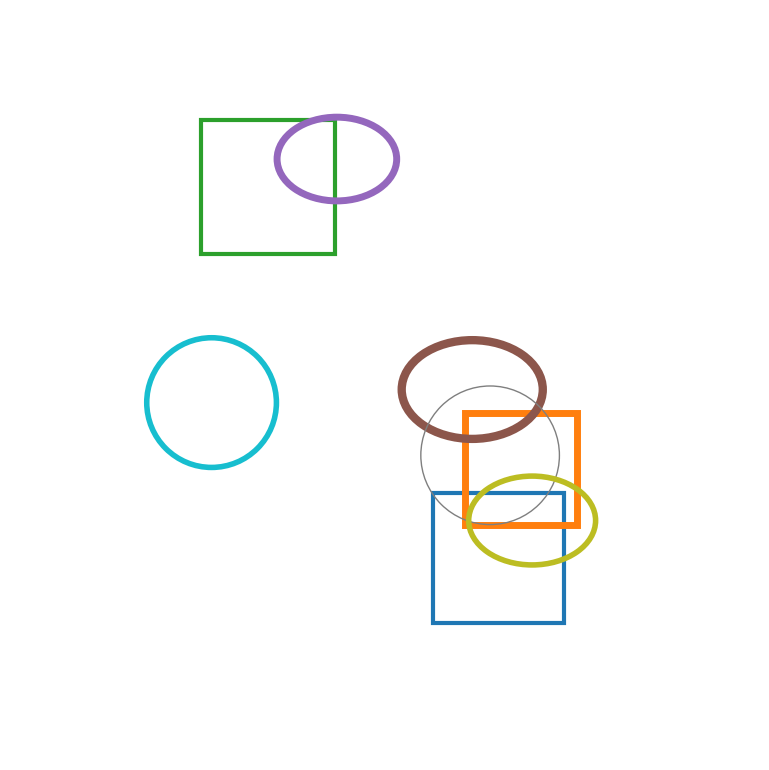[{"shape": "square", "thickness": 1.5, "radius": 0.42, "center": [0.648, 0.275]}, {"shape": "square", "thickness": 2.5, "radius": 0.36, "center": [0.677, 0.391]}, {"shape": "square", "thickness": 1.5, "radius": 0.43, "center": [0.348, 0.757]}, {"shape": "oval", "thickness": 2.5, "radius": 0.39, "center": [0.438, 0.793]}, {"shape": "oval", "thickness": 3, "radius": 0.46, "center": [0.613, 0.494]}, {"shape": "circle", "thickness": 0.5, "radius": 0.45, "center": [0.637, 0.409]}, {"shape": "oval", "thickness": 2, "radius": 0.41, "center": [0.691, 0.324]}, {"shape": "circle", "thickness": 2, "radius": 0.42, "center": [0.275, 0.477]}]